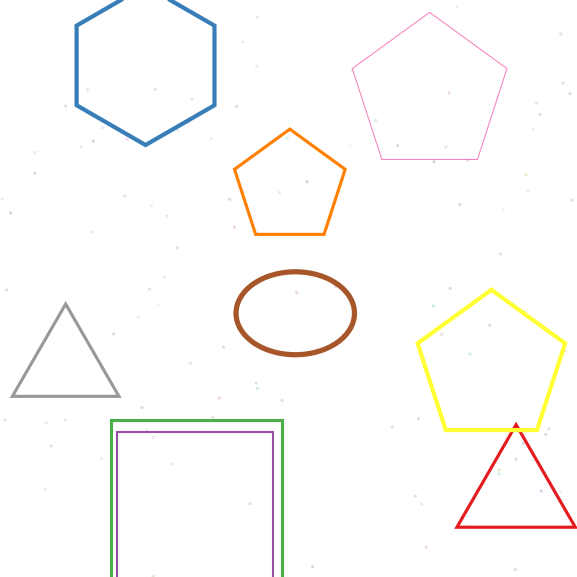[{"shape": "triangle", "thickness": 1.5, "radius": 0.59, "center": [0.894, 0.145]}, {"shape": "hexagon", "thickness": 2, "radius": 0.69, "center": [0.252, 0.886]}, {"shape": "square", "thickness": 1.5, "radius": 0.74, "center": [0.341, 0.122]}, {"shape": "square", "thickness": 1, "radius": 0.67, "center": [0.338, 0.117]}, {"shape": "pentagon", "thickness": 1.5, "radius": 0.5, "center": [0.502, 0.675]}, {"shape": "pentagon", "thickness": 2, "radius": 0.67, "center": [0.851, 0.363]}, {"shape": "oval", "thickness": 2.5, "radius": 0.51, "center": [0.511, 0.457]}, {"shape": "pentagon", "thickness": 0.5, "radius": 0.7, "center": [0.744, 0.837]}, {"shape": "triangle", "thickness": 1.5, "radius": 0.53, "center": [0.114, 0.366]}]